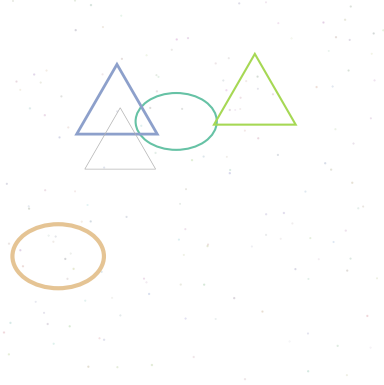[{"shape": "oval", "thickness": 1.5, "radius": 0.53, "center": [0.458, 0.685]}, {"shape": "triangle", "thickness": 2, "radius": 0.6, "center": [0.304, 0.712]}, {"shape": "triangle", "thickness": 1.5, "radius": 0.61, "center": [0.662, 0.737]}, {"shape": "oval", "thickness": 3, "radius": 0.59, "center": [0.151, 0.334]}, {"shape": "triangle", "thickness": 0.5, "radius": 0.53, "center": [0.312, 0.614]}]